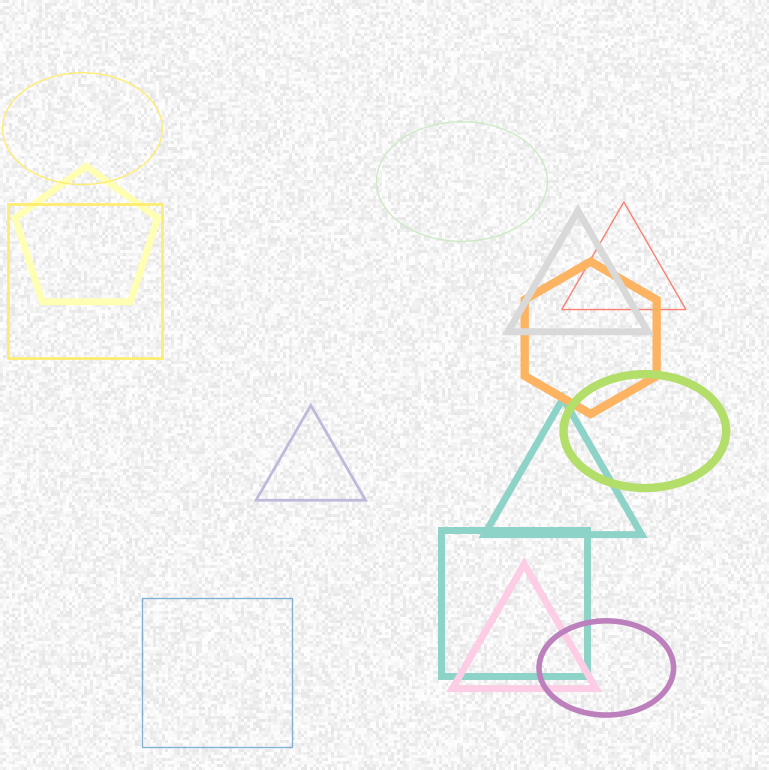[{"shape": "square", "thickness": 2.5, "radius": 0.48, "center": [0.668, 0.217]}, {"shape": "triangle", "thickness": 2.5, "radius": 0.59, "center": [0.731, 0.365]}, {"shape": "pentagon", "thickness": 2.5, "radius": 0.49, "center": [0.112, 0.687]}, {"shape": "triangle", "thickness": 1, "radius": 0.41, "center": [0.404, 0.391]}, {"shape": "triangle", "thickness": 0.5, "radius": 0.47, "center": [0.81, 0.645]}, {"shape": "square", "thickness": 0.5, "radius": 0.49, "center": [0.281, 0.127]}, {"shape": "hexagon", "thickness": 3, "radius": 0.49, "center": [0.767, 0.561]}, {"shape": "oval", "thickness": 3, "radius": 0.53, "center": [0.837, 0.44]}, {"shape": "triangle", "thickness": 2.5, "radius": 0.54, "center": [0.681, 0.16]}, {"shape": "triangle", "thickness": 2.5, "radius": 0.52, "center": [0.751, 0.622]}, {"shape": "oval", "thickness": 2, "radius": 0.44, "center": [0.787, 0.133]}, {"shape": "oval", "thickness": 0.5, "radius": 0.56, "center": [0.6, 0.764]}, {"shape": "square", "thickness": 1, "radius": 0.5, "center": [0.11, 0.635]}, {"shape": "oval", "thickness": 0.5, "radius": 0.52, "center": [0.107, 0.833]}]